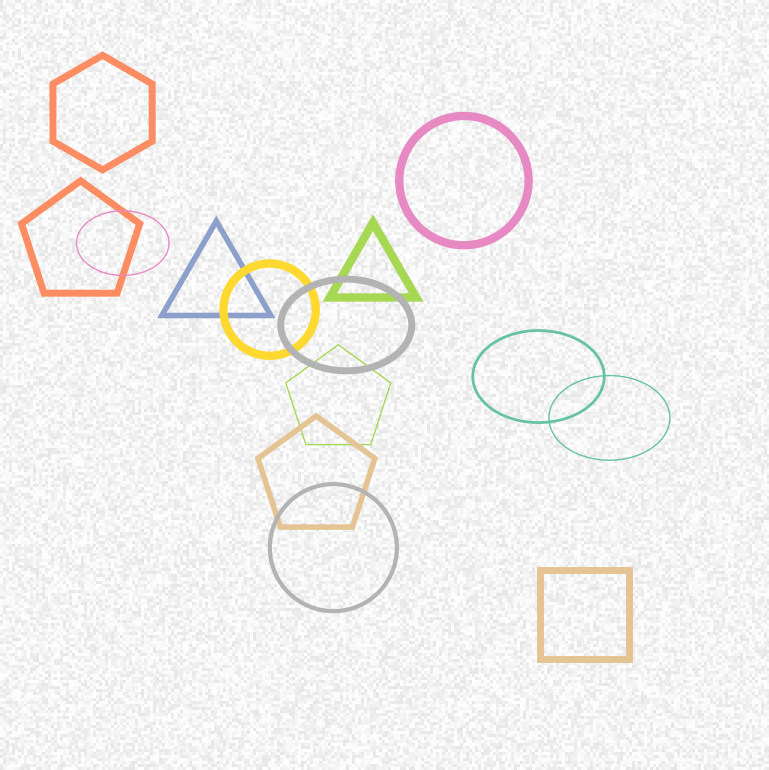[{"shape": "oval", "thickness": 1, "radius": 0.43, "center": [0.699, 0.511]}, {"shape": "oval", "thickness": 0.5, "radius": 0.39, "center": [0.791, 0.457]}, {"shape": "hexagon", "thickness": 2.5, "radius": 0.37, "center": [0.133, 0.854]}, {"shape": "pentagon", "thickness": 2.5, "radius": 0.4, "center": [0.105, 0.685]}, {"shape": "triangle", "thickness": 2, "radius": 0.41, "center": [0.281, 0.631]}, {"shape": "circle", "thickness": 3, "radius": 0.42, "center": [0.603, 0.765]}, {"shape": "oval", "thickness": 0.5, "radius": 0.3, "center": [0.159, 0.684]}, {"shape": "triangle", "thickness": 3, "radius": 0.32, "center": [0.484, 0.646]}, {"shape": "pentagon", "thickness": 0.5, "radius": 0.36, "center": [0.439, 0.481]}, {"shape": "circle", "thickness": 3, "radius": 0.3, "center": [0.35, 0.598]}, {"shape": "pentagon", "thickness": 2, "radius": 0.4, "center": [0.411, 0.38]}, {"shape": "square", "thickness": 2.5, "radius": 0.29, "center": [0.759, 0.202]}, {"shape": "oval", "thickness": 2.5, "radius": 0.43, "center": [0.45, 0.578]}, {"shape": "circle", "thickness": 1.5, "radius": 0.41, "center": [0.433, 0.289]}]